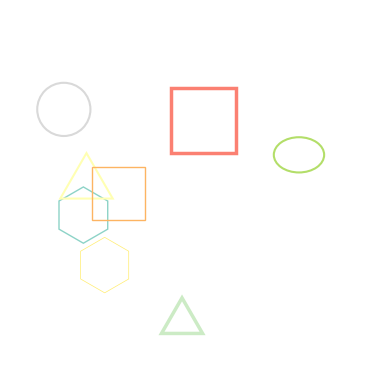[{"shape": "hexagon", "thickness": 1, "radius": 0.37, "center": [0.217, 0.441]}, {"shape": "triangle", "thickness": 1.5, "radius": 0.39, "center": [0.225, 0.524]}, {"shape": "square", "thickness": 2.5, "radius": 0.42, "center": [0.529, 0.687]}, {"shape": "square", "thickness": 1, "radius": 0.35, "center": [0.308, 0.497]}, {"shape": "oval", "thickness": 1.5, "radius": 0.33, "center": [0.777, 0.598]}, {"shape": "circle", "thickness": 1.5, "radius": 0.35, "center": [0.166, 0.716]}, {"shape": "triangle", "thickness": 2.5, "radius": 0.31, "center": [0.473, 0.165]}, {"shape": "hexagon", "thickness": 0.5, "radius": 0.36, "center": [0.272, 0.311]}]